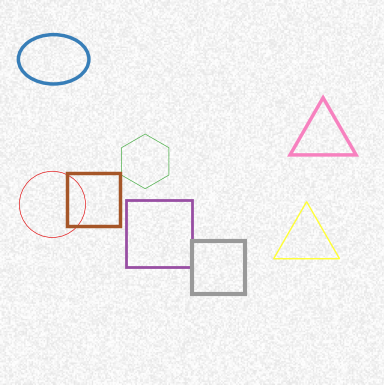[{"shape": "circle", "thickness": 0.5, "radius": 0.43, "center": [0.136, 0.469]}, {"shape": "oval", "thickness": 2.5, "radius": 0.46, "center": [0.139, 0.846]}, {"shape": "hexagon", "thickness": 0.5, "radius": 0.36, "center": [0.377, 0.581]}, {"shape": "square", "thickness": 2, "radius": 0.43, "center": [0.413, 0.394]}, {"shape": "triangle", "thickness": 1, "radius": 0.49, "center": [0.796, 0.377]}, {"shape": "square", "thickness": 2.5, "radius": 0.35, "center": [0.243, 0.482]}, {"shape": "triangle", "thickness": 2.5, "radius": 0.5, "center": [0.839, 0.647]}, {"shape": "square", "thickness": 3, "radius": 0.34, "center": [0.567, 0.304]}]